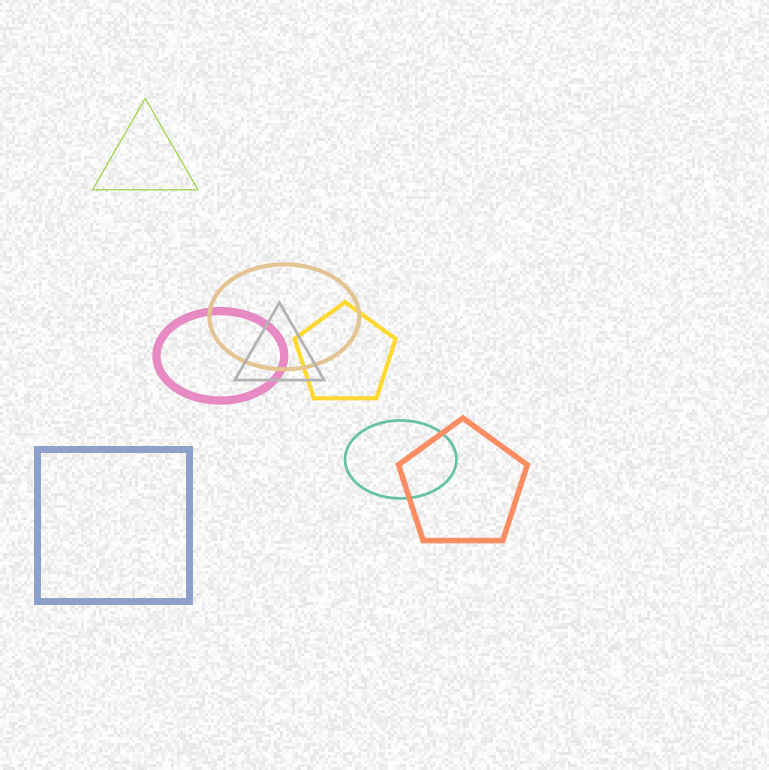[{"shape": "oval", "thickness": 1, "radius": 0.36, "center": [0.52, 0.403]}, {"shape": "pentagon", "thickness": 2, "radius": 0.44, "center": [0.601, 0.369]}, {"shape": "square", "thickness": 2.5, "radius": 0.49, "center": [0.147, 0.318]}, {"shape": "oval", "thickness": 3, "radius": 0.41, "center": [0.286, 0.538]}, {"shape": "triangle", "thickness": 0.5, "radius": 0.4, "center": [0.189, 0.793]}, {"shape": "pentagon", "thickness": 1.5, "radius": 0.35, "center": [0.448, 0.539]}, {"shape": "oval", "thickness": 1.5, "radius": 0.49, "center": [0.369, 0.589]}, {"shape": "triangle", "thickness": 1, "radius": 0.33, "center": [0.363, 0.54]}]